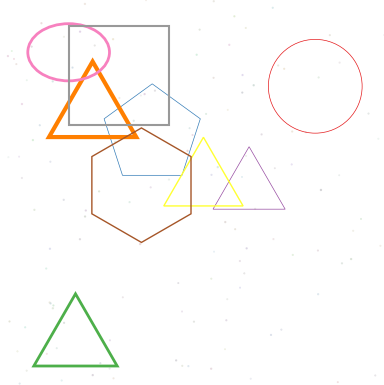[{"shape": "circle", "thickness": 0.5, "radius": 0.61, "center": [0.819, 0.776]}, {"shape": "pentagon", "thickness": 0.5, "radius": 0.66, "center": [0.395, 0.651]}, {"shape": "triangle", "thickness": 2, "radius": 0.62, "center": [0.196, 0.112]}, {"shape": "triangle", "thickness": 0.5, "radius": 0.54, "center": [0.647, 0.511]}, {"shape": "triangle", "thickness": 3, "radius": 0.65, "center": [0.241, 0.709]}, {"shape": "triangle", "thickness": 1, "radius": 0.59, "center": [0.528, 0.525]}, {"shape": "hexagon", "thickness": 1, "radius": 0.74, "center": [0.367, 0.519]}, {"shape": "oval", "thickness": 2, "radius": 0.53, "center": [0.178, 0.864]}, {"shape": "square", "thickness": 1.5, "radius": 0.65, "center": [0.31, 0.804]}]